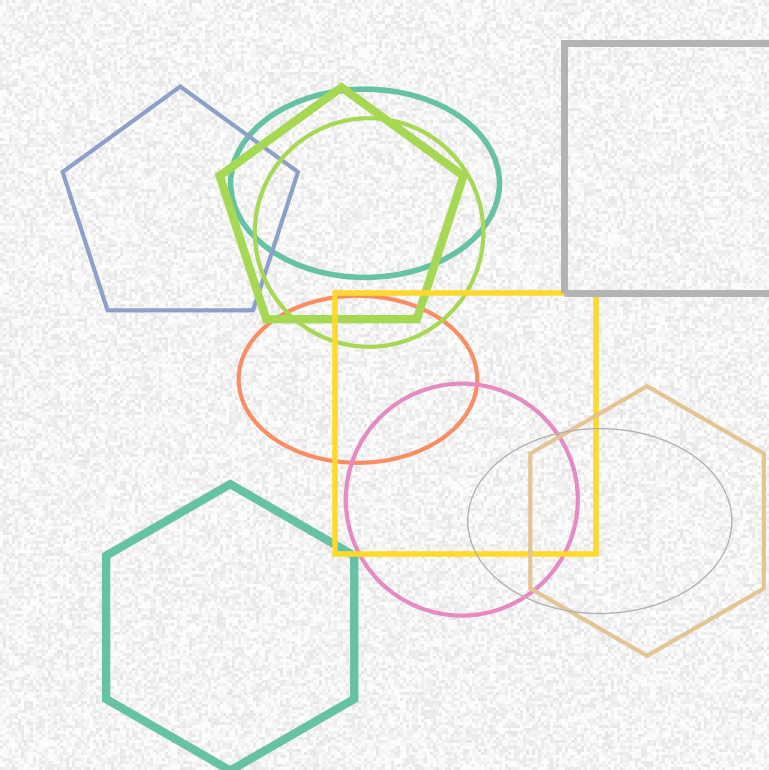[{"shape": "hexagon", "thickness": 3, "radius": 0.93, "center": [0.299, 0.185]}, {"shape": "oval", "thickness": 2, "radius": 0.87, "center": [0.474, 0.762]}, {"shape": "oval", "thickness": 1.5, "radius": 0.77, "center": [0.465, 0.507]}, {"shape": "pentagon", "thickness": 1.5, "radius": 0.8, "center": [0.234, 0.727]}, {"shape": "circle", "thickness": 1.5, "radius": 0.75, "center": [0.6, 0.351]}, {"shape": "circle", "thickness": 1.5, "radius": 0.74, "center": [0.479, 0.698]}, {"shape": "pentagon", "thickness": 3, "radius": 0.83, "center": [0.444, 0.72]}, {"shape": "square", "thickness": 2, "radius": 0.85, "center": [0.605, 0.45]}, {"shape": "hexagon", "thickness": 1.5, "radius": 0.88, "center": [0.84, 0.323]}, {"shape": "oval", "thickness": 0.5, "radius": 0.86, "center": [0.779, 0.323]}, {"shape": "square", "thickness": 2.5, "radius": 0.81, "center": [0.895, 0.782]}]